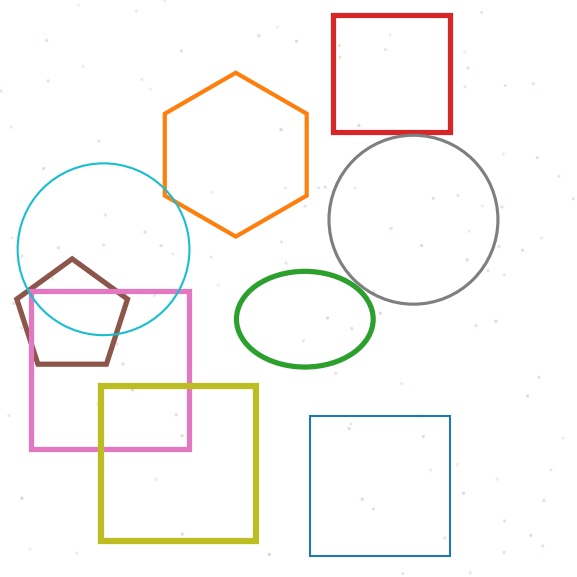[{"shape": "square", "thickness": 1, "radius": 0.6, "center": [0.658, 0.158]}, {"shape": "hexagon", "thickness": 2, "radius": 0.71, "center": [0.408, 0.731]}, {"shape": "oval", "thickness": 2.5, "radius": 0.59, "center": [0.528, 0.446]}, {"shape": "square", "thickness": 2.5, "radius": 0.5, "center": [0.678, 0.872]}, {"shape": "pentagon", "thickness": 2.5, "radius": 0.5, "center": [0.125, 0.45]}, {"shape": "square", "thickness": 2.5, "radius": 0.68, "center": [0.19, 0.358]}, {"shape": "circle", "thickness": 1.5, "radius": 0.73, "center": [0.716, 0.619]}, {"shape": "square", "thickness": 3, "radius": 0.67, "center": [0.309, 0.197]}, {"shape": "circle", "thickness": 1, "radius": 0.74, "center": [0.179, 0.567]}]